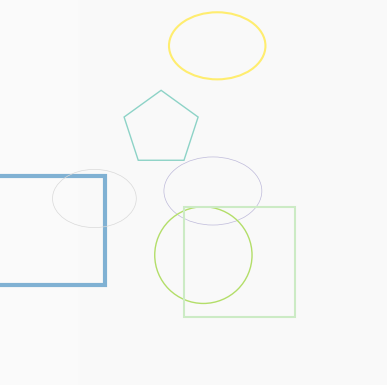[{"shape": "pentagon", "thickness": 1, "radius": 0.5, "center": [0.416, 0.665]}, {"shape": "oval", "thickness": 0.5, "radius": 0.63, "center": [0.549, 0.504]}, {"shape": "square", "thickness": 3, "radius": 0.71, "center": [0.13, 0.401]}, {"shape": "circle", "thickness": 1, "radius": 0.63, "center": [0.525, 0.337]}, {"shape": "oval", "thickness": 0.5, "radius": 0.54, "center": [0.244, 0.484]}, {"shape": "square", "thickness": 1.5, "radius": 0.72, "center": [0.618, 0.319]}, {"shape": "oval", "thickness": 1.5, "radius": 0.62, "center": [0.561, 0.881]}]